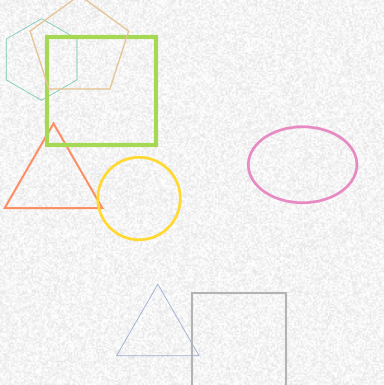[{"shape": "hexagon", "thickness": 0.5, "radius": 0.53, "center": [0.108, 0.846]}, {"shape": "triangle", "thickness": 1.5, "radius": 0.73, "center": [0.139, 0.533]}, {"shape": "triangle", "thickness": 0.5, "radius": 0.62, "center": [0.41, 0.138]}, {"shape": "oval", "thickness": 2, "radius": 0.7, "center": [0.786, 0.572]}, {"shape": "square", "thickness": 3, "radius": 0.71, "center": [0.263, 0.764]}, {"shape": "circle", "thickness": 2, "radius": 0.54, "center": [0.361, 0.484]}, {"shape": "pentagon", "thickness": 1, "radius": 0.67, "center": [0.206, 0.878]}, {"shape": "square", "thickness": 1.5, "radius": 0.61, "center": [0.621, 0.116]}]